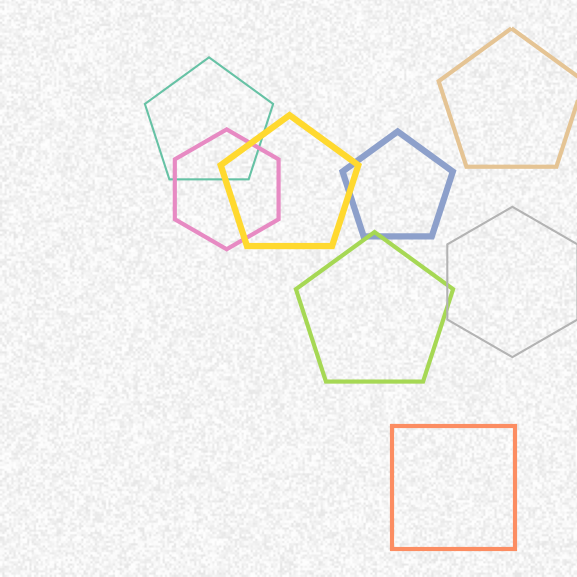[{"shape": "pentagon", "thickness": 1, "radius": 0.58, "center": [0.362, 0.783]}, {"shape": "square", "thickness": 2, "radius": 0.53, "center": [0.786, 0.155]}, {"shape": "pentagon", "thickness": 3, "radius": 0.5, "center": [0.689, 0.671]}, {"shape": "hexagon", "thickness": 2, "radius": 0.52, "center": [0.393, 0.671]}, {"shape": "pentagon", "thickness": 2, "radius": 0.72, "center": [0.648, 0.454]}, {"shape": "pentagon", "thickness": 3, "radius": 0.63, "center": [0.501, 0.674]}, {"shape": "pentagon", "thickness": 2, "radius": 0.66, "center": [0.886, 0.818]}, {"shape": "hexagon", "thickness": 1, "radius": 0.65, "center": [0.887, 0.511]}]